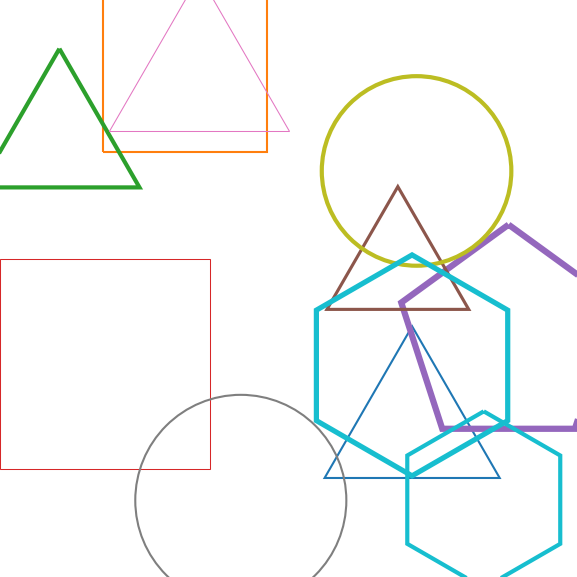[{"shape": "triangle", "thickness": 1, "radius": 0.88, "center": [0.714, 0.259]}, {"shape": "square", "thickness": 1, "radius": 0.71, "center": [0.32, 0.879]}, {"shape": "triangle", "thickness": 2, "radius": 0.8, "center": [0.103, 0.755]}, {"shape": "square", "thickness": 0.5, "radius": 0.91, "center": [0.182, 0.369]}, {"shape": "pentagon", "thickness": 3, "radius": 0.98, "center": [0.881, 0.415]}, {"shape": "triangle", "thickness": 1.5, "radius": 0.71, "center": [0.689, 0.534]}, {"shape": "triangle", "thickness": 0.5, "radius": 0.9, "center": [0.345, 0.862]}, {"shape": "circle", "thickness": 1, "radius": 0.91, "center": [0.417, 0.133]}, {"shape": "circle", "thickness": 2, "radius": 0.82, "center": [0.721, 0.703]}, {"shape": "hexagon", "thickness": 2.5, "radius": 0.96, "center": [0.714, 0.366]}, {"shape": "hexagon", "thickness": 2, "radius": 0.76, "center": [0.838, 0.134]}]